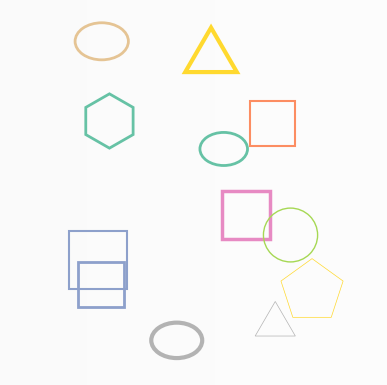[{"shape": "hexagon", "thickness": 2, "radius": 0.35, "center": [0.282, 0.686]}, {"shape": "oval", "thickness": 2, "radius": 0.31, "center": [0.577, 0.613]}, {"shape": "square", "thickness": 1.5, "radius": 0.29, "center": [0.703, 0.679]}, {"shape": "square", "thickness": 1.5, "radius": 0.37, "center": [0.252, 0.325]}, {"shape": "square", "thickness": 2, "radius": 0.29, "center": [0.26, 0.261]}, {"shape": "square", "thickness": 2.5, "radius": 0.31, "center": [0.634, 0.442]}, {"shape": "circle", "thickness": 1, "radius": 0.35, "center": [0.75, 0.39]}, {"shape": "triangle", "thickness": 3, "radius": 0.38, "center": [0.545, 0.851]}, {"shape": "pentagon", "thickness": 0.5, "radius": 0.42, "center": [0.805, 0.244]}, {"shape": "oval", "thickness": 2, "radius": 0.34, "center": [0.263, 0.893]}, {"shape": "oval", "thickness": 3, "radius": 0.33, "center": [0.456, 0.116]}, {"shape": "triangle", "thickness": 0.5, "radius": 0.3, "center": [0.71, 0.157]}]